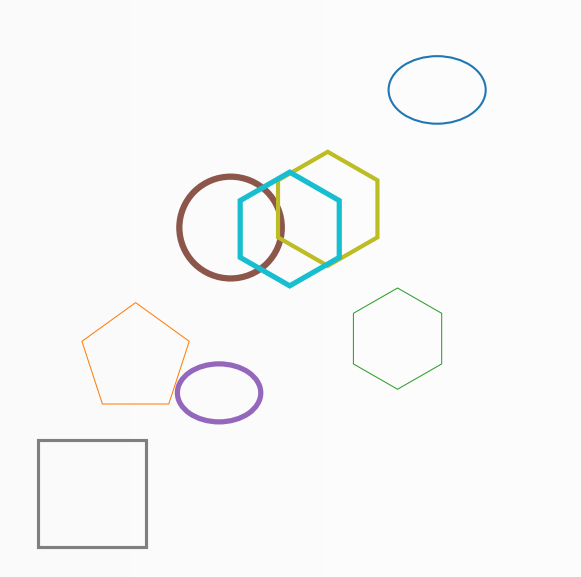[{"shape": "oval", "thickness": 1, "radius": 0.42, "center": [0.752, 0.843]}, {"shape": "pentagon", "thickness": 0.5, "radius": 0.49, "center": [0.233, 0.378]}, {"shape": "hexagon", "thickness": 0.5, "radius": 0.44, "center": [0.684, 0.413]}, {"shape": "oval", "thickness": 2.5, "radius": 0.36, "center": [0.377, 0.319]}, {"shape": "circle", "thickness": 3, "radius": 0.44, "center": [0.397, 0.605]}, {"shape": "square", "thickness": 1.5, "radius": 0.47, "center": [0.158, 0.144]}, {"shape": "hexagon", "thickness": 2, "radius": 0.49, "center": [0.564, 0.638]}, {"shape": "hexagon", "thickness": 2.5, "radius": 0.49, "center": [0.498, 0.603]}]